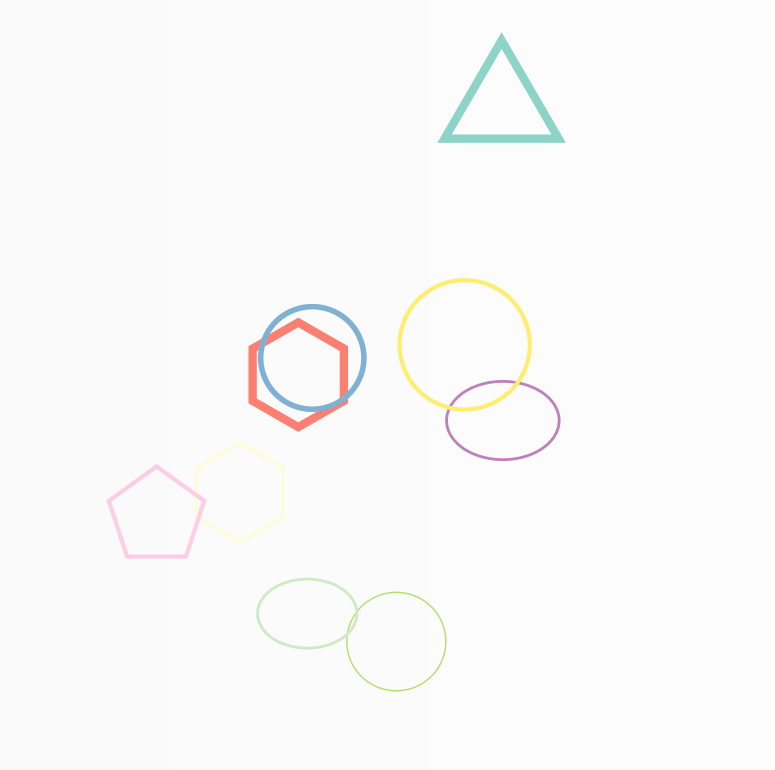[{"shape": "triangle", "thickness": 3, "radius": 0.43, "center": [0.647, 0.862]}, {"shape": "hexagon", "thickness": 0.5, "radius": 0.32, "center": [0.309, 0.36]}, {"shape": "hexagon", "thickness": 3, "radius": 0.34, "center": [0.385, 0.513]}, {"shape": "circle", "thickness": 2, "radius": 0.33, "center": [0.403, 0.535]}, {"shape": "circle", "thickness": 0.5, "radius": 0.32, "center": [0.511, 0.167]}, {"shape": "pentagon", "thickness": 1.5, "radius": 0.32, "center": [0.202, 0.33]}, {"shape": "oval", "thickness": 1, "radius": 0.36, "center": [0.649, 0.454]}, {"shape": "oval", "thickness": 1, "radius": 0.32, "center": [0.396, 0.203]}, {"shape": "circle", "thickness": 1.5, "radius": 0.42, "center": [0.6, 0.552]}]